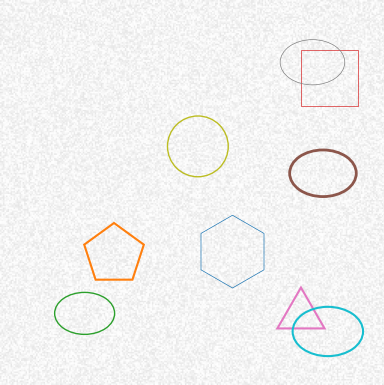[{"shape": "hexagon", "thickness": 0.5, "radius": 0.47, "center": [0.604, 0.346]}, {"shape": "pentagon", "thickness": 1.5, "radius": 0.41, "center": [0.296, 0.339]}, {"shape": "oval", "thickness": 1, "radius": 0.39, "center": [0.22, 0.186]}, {"shape": "square", "thickness": 0.5, "radius": 0.37, "center": [0.856, 0.797]}, {"shape": "oval", "thickness": 2, "radius": 0.43, "center": [0.839, 0.55]}, {"shape": "triangle", "thickness": 1.5, "radius": 0.35, "center": [0.782, 0.182]}, {"shape": "oval", "thickness": 0.5, "radius": 0.42, "center": [0.812, 0.838]}, {"shape": "circle", "thickness": 1, "radius": 0.39, "center": [0.514, 0.62]}, {"shape": "oval", "thickness": 1.5, "radius": 0.46, "center": [0.852, 0.139]}]